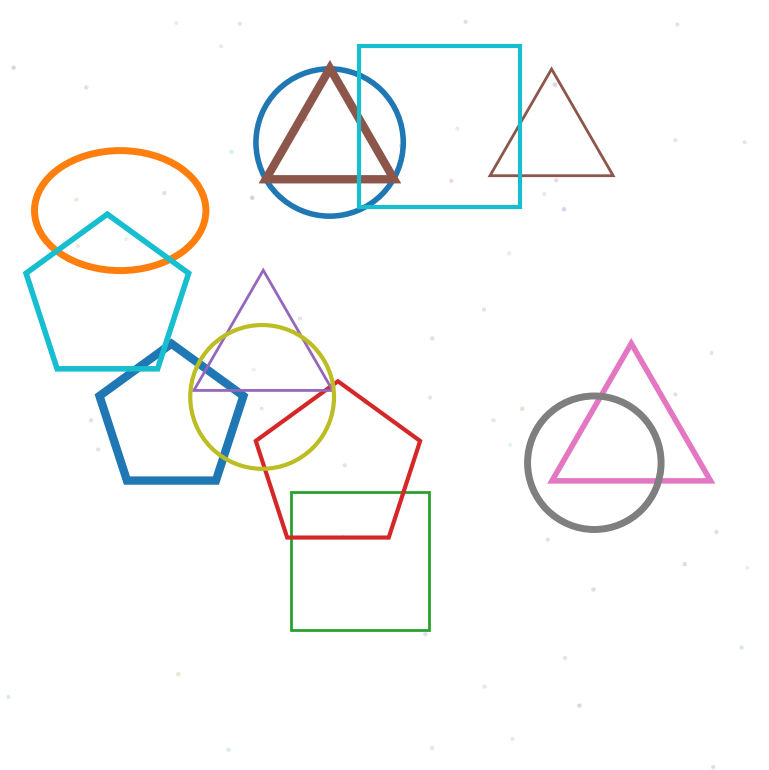[{"shape": "circle", "thickness": 2, "radius": 0.48, "center": [0.428, 0.815]}, {"shape": "pentagon", "thickness": 3, "radius": 0.49, "center": [0.223, 0.455]}, {"shape": "oval", "thickness": 2.5, "radius": 0.56, "center": [0.156, 0.727]}, {"shape": "square", "thickness": 1, "radius": 0.45, "center": [0.468, 0.272]}, {"shape": "pentagon", "thickness": 1.5, "radius": 0.56, "center": [0.439, 0.393]}, {"shape": "triangle", "thickness": 1, "radius": 0.52, "center": [0.342, 0.545]}, {"shape": "triangle", "thickness": 1, "radius": 0.46, "center": [0.716, 0.818]}, {"shape": "triangle", "thickness": 3, "radius": 0.48, "center": [0.428, 0.815]}, {"shape": "triangle", "thickness": 2, "radius": 0.59, "center": [0.82, 0.435]}, {"shape": "circle", "thickness": 2.5, "radius": 0.43, "center": [0.772, 0.399]}, {"shape": "circle", "thickness": 1.5, "radius": 0.47, "center": [0.34, 0.485]}, {"shape": "square", "thickness": 1.5, "radius": 0.52, "center": [0.571, 0.835]}, {"shape": "pentagon", "thickness": 2, "radius": 0.56, "center": [0.139, 0.611]}]